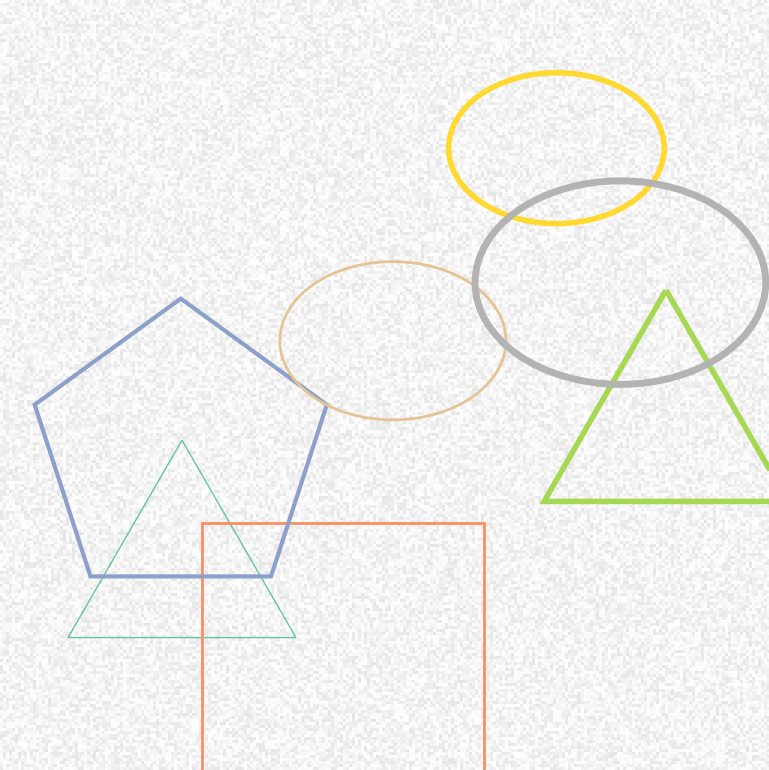[{"shape": "triangle", "thickness": 0.5, "radius": 0.85, "center": [0.236, 0.257]}, {"shape": "square", "thickness": 1, "radius": 0.92, "center": [0.445, 0.137]}, {"shape": "pentagon", "thickness": 1.5, "radius": 1.0, "center": [0.235, 0.413]}, {"shape": "triangle", "thickness": 2, "radius": 0.91, "center": [0.865, 0.44]}, {"shape": "oval", "thickness": 2, "radius": 0.7, "center": [0.723, 0.808]}, {"shape": "oval", "thickness": 1, "radius": 0.73, "center": [0.51, 0.558]}, {"shape": "oval", "thickness": 2.5, "radius": 0.94, "center": [0.806, 0.633]}]